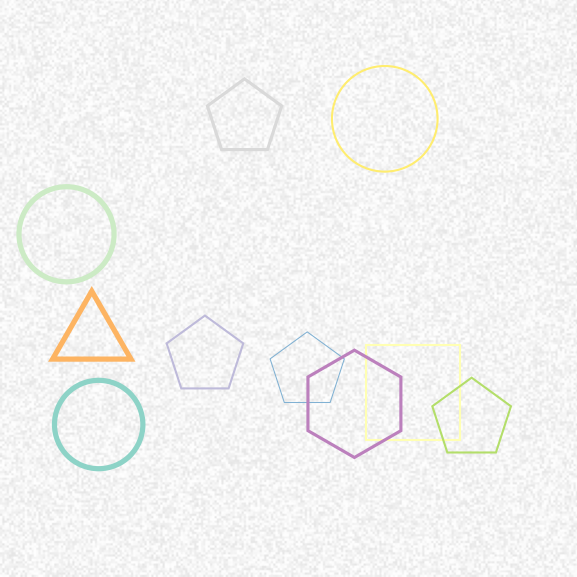[{"shape": "circle", "thickness": 2.5, "radius": 0.38, "center": [0.171, 0.264]}, {"shape": "square", "thickness": 1, "radius": 0.41, "center": [0.715, 0.32]}, {"shape": "pentagon", "thickness": 1, "radius": 0.35, "center": [0.355, 0.383]}, {"shape": "pentagon", "thickness": 0.5, "radius": 0.34, "center": [0.532, 0.357]}, {"shape": "triangle", "thickness": 2.5, "radius": 0.39, "center": [0.159, 0.417]}, {"shape": "pentagon", "thickness": 1, "radius": 0.36, "center": [0.817, 0.274]}, {"shape": "pentagon", "thickness": 1.5, "radius": 0.34, "center": [0.423, 0.795]}, {"shape": "hexagon", "thickness": 1.5, "radius": 0.46, "center": [0.614, 0.3]}, {"shape": "circle", "thickness": 2.5, "radius": 0.41, "center": [0.115, 0.593]}, {"shape": "circle", "thickness": 1, "radius": 0.46, "center": [0.666, 0.793]}]